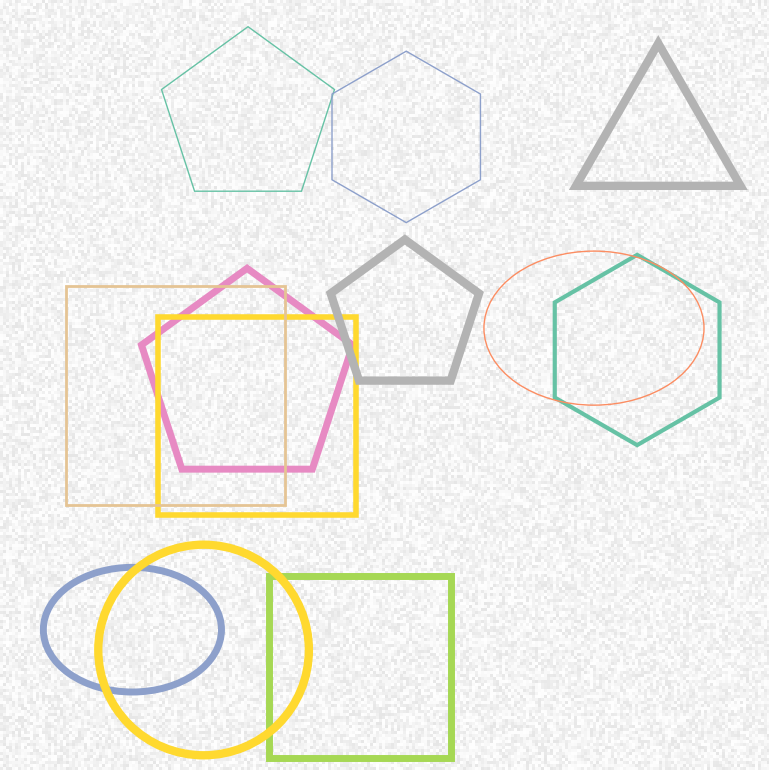[{"shape": "hexagon", "thickness": 1.5, "radius": 0.62, "center": [0.827, 0.545]}, {"shape": "pentagon", "thickness": 0.5, "radius": 0.59, "center": [0.322, 0.847]}, {"shape": "oval", "thickness": 0.5, "radius": 0.71, "center": [0.771, 0.574]}, {"shape": "hexagon", "thickness": 0.5, "radius": 0.56, "center": [0.528, 0.822]}, {"shape": "oval", "thickness": 2.5, "radius": 0.58, "center": [0.172, 0.182]}, {"shape": "pentagon", "thickness": 2.5, "radius": 0.72, "center": [0.321, 0.507]}, {"shape": "square", "thickness": 2.5, "radius": 0.59, "center": [0.467, 0.134]}, {"shape": "square", "thickness": 2, "radius": 0.64, "center": [0.334, 0.46]}, {"shape": "circle", "thickness": 3, "radius": 0.68, "center": [0.264, 0.156]}, {"shape": "square", "thickness": 1, "radius": 0.71, "center": [0.228, 0.486]}, {"shape": "pentagon", "thickness": 3, "radius": 0.51, "center": [0.526, 0.588]}, {"shape": "triangle", "thickness": 3, "radius": 0.62, "center": [0.855, 0.82]}]